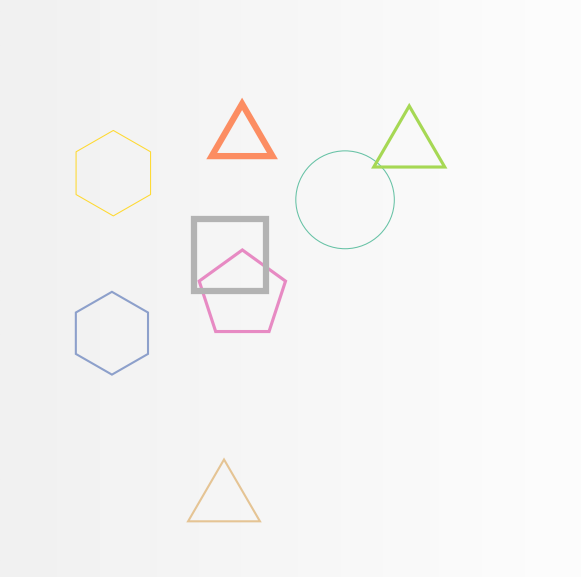[{"shape": "circle", "thickness": 0.5, "radius": 0.42, "center": [0.594, 0.653]}, {"shape": "triangle", "thickness": 3, "radius": 0.3, "center": [0.417, 0.759]}, {"shape": "hexagon", "thickness": 1, "radius": 0.36, "center": [0.193, 0.422]}, {"shape": "pentagon", "thickness": 1.5, "radius": 0.39, "center": [0.417, 0.488]}, {"shape": "triangle", "thickness": 1.5, "radius": 0.35, "center": [0.704, 0.745]}, {"shape": "hexagon", "thickness": 0.5, "radius": 0.37, "center": [0.195, 0.699]}, {"shape": "triangle", "thickness": 1, "radius": 0.36, "center": [0.385, 0.132]}, {"shape": "square", "thickness": 3, "radius": 0.31, "center": [0.396, 0.557]}]